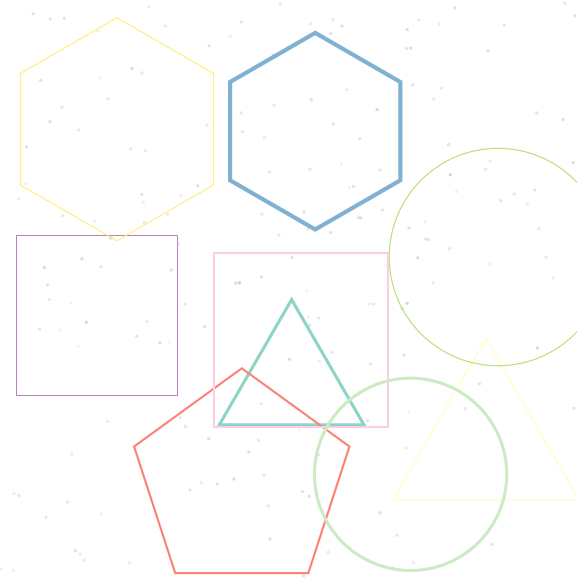[{"shape": "triangle", "thickness": 1.5, "radius": 0.72, "center": [0.505, 0.336]}, {"shape": "triangle", "thickness": 0.5, "radius": 0.93, "center": [0.841, 0.226]}, {"shape": "pentagon", "thickness": 1, "radius": 0.98, "center": [0.419, 0.165]}, {"shape": "hexagon", "thickness": 2, "radius": 0.85, "center": [0.546, 0.772]}, {"shape": "circle", "thickness": 0.5, "radius": 0.94, "center": [0.862, 0.554]}, {"shape": "square", "thickness": 1, "radius": 0.75, "center": [0.522, 0.41]}, {"shape": "square", "thickness": 0.5, "radius": 0.7, "center": [0.167, 0.454]}, {"shape": "circle", "thickness": 1.5, "radius": 0.83, "center": [0.711, 0.178]}, {"shape": "hexagon", "thickness": 0.5, "radius": 0.97, "center": [0.203, 0.775]}]